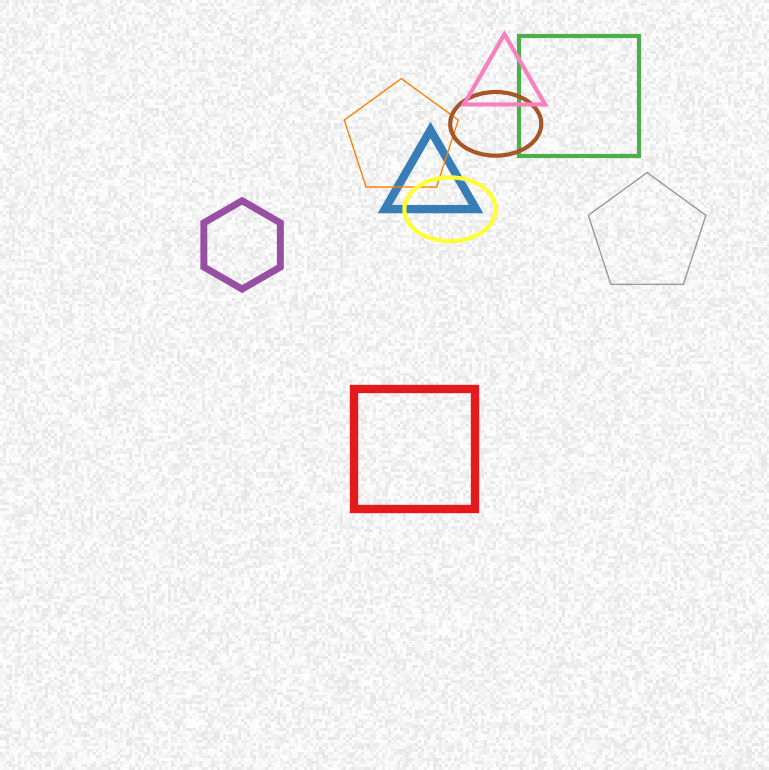[{"shape": "square", "thickness": 3, "radius": 0.39, "center": [0.538, 0.417]}, {"shape": "triangle", "thickness": 3, "radius": 0.34, "center": [0.559, 0.763]}, {"shape": "square", "thickness": 1.5, "radius": 0.39, "center": [0.752, 0.875]}, {"shape": "hexagon", "thickness": 2.5, "radius": 0.29, "center": [0.314, 0.682]}, {"shape": "pentagon", "thickness": 0.5, "radius": 0.39, "center": [0.521, 0.82]}, {"shape": "oval", "thickness": 1.5, "radius": 0.3, "center": [0.584, 0.728]}, {"shape": "oval", "thickness": 1.5, "radius": 0.3, "center": [0.644, 0.839]}, {"shape": "triangle", "thickness": 1.5, "radius": 0.3, "center": [0.655, 0.895]}, {"shape": "pentagon", "thickness": 0.5, "radius": 0.4, "center": [0.84, 0.696]}]